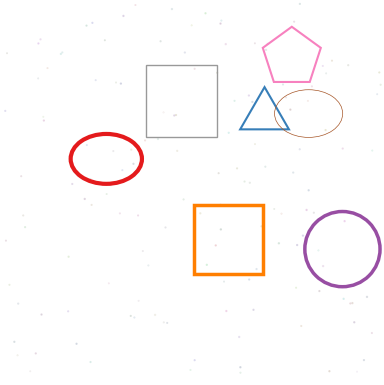[{"shape": "oval", "thickness": 3, "radius": 0.46, "center": [0.276, 0.587]}, {"shape": "triangle", "thickness": 1.5, "radius": 0.37, "center": [0.687, 0.701]}, {"shape": "circle", "thickness": 2.5, "radius": 0.49, "center": [0.889, 0.353]}, {"shape": "square", "thickness": 2.5, "radius": 0.45, "center": [0.594, 0.377]}, {"shape": "oval", "thickness": 0.5, "radius": 0.44, "center": [0.802, 0.705]}, {"shape": "pentagon", "thickness": 1.5, "radius": 0.4, "center": [0.758, 0.851]}, {"shape": "square", "thickness": 1, "radius": 0.47, "center": [0.472, 0.737]}]